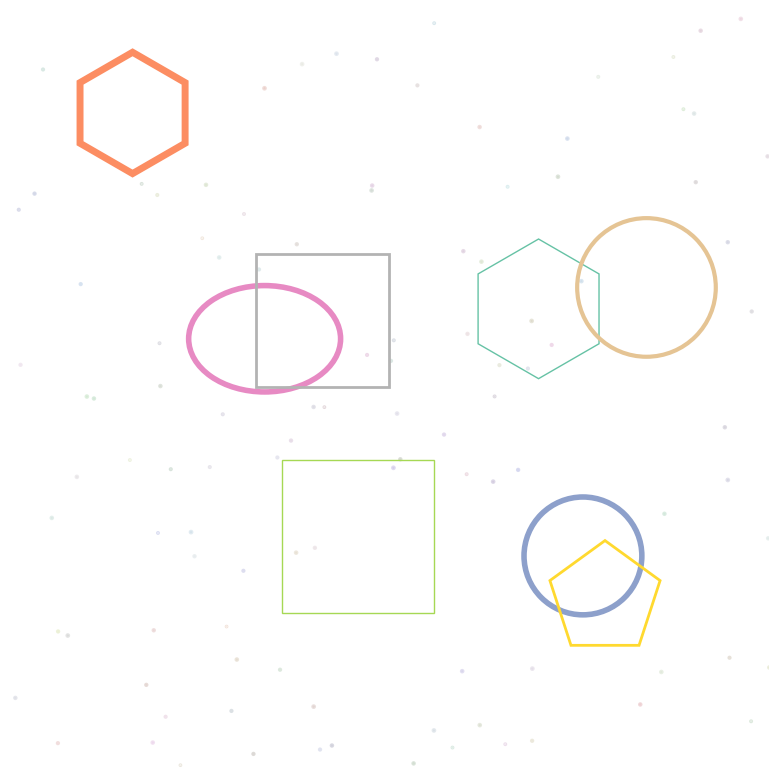[{"shape": "hexagon", "thickness": 0.5, "radius": 0.45, "center": [0.699, 0.599]}, {"shape": "hexagon", "thickness": 2.5, "radius": 0.39, "center": [0.172, 0.853]}, {"shape": "circle", "thickness": 2, "radius": 0.38, "center": [0.757, 0.278]}, {"shape": "oval", "thickness": 2, "radius": 0.49, "center": [0.344, 0.56]}, {"shape": "square", "thickness": 0.5, "radius": 0.49, "center": [0.465, 0.303]}, {"shape": "pentagon", "thickness": 1, "radius": 0.38, "center": [0.786, 0.223]}, {"shape": "circle", "thickness": 1.5, "radius": 0.45, "center": [0.84, 0.627]}, {"shape": "square", "thickness": 1, "radius": 0.43, "center": [0.419, 0.584]}]